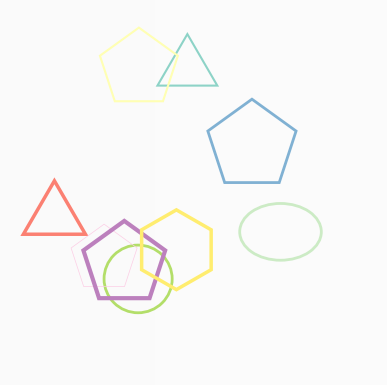[{"shape": "triangle", "thickness": 1.5, "radius": 0.45, "center": [0.484, 0.822]}, {"shape": "pentagon", "thickness": 1.5, "radius": 0.53, "center": [0.358, 0.823]}, {"shape": "triangle", "thickness": 2.5, "radius": 0.46, "center": [0.14, 0.438]}, {"shape": "pentagon", "thickness": 2, "radius": 0.6, "center": [0.65, 0.623]}, {"shape": "circle", "thickness": 2, "radius": 0.44, "center": [0.356, 0.276]}, {"shape": "pentagon", "thickness": 0.5, "radius": 0.45, "center": [0.269, 0.328]}, {"shape": "pentagon", "thickness": 3, "radius": 0.55, "center": [0.321, 0.315]}, {"shape": "oval", "thickness": 2, "radius": 0.53, "center": [0.724, 0.398]}, {"shape": "hexagon", "thickness": 2.5, "radius": 0.52, "center": [0.455, 0.351]}]